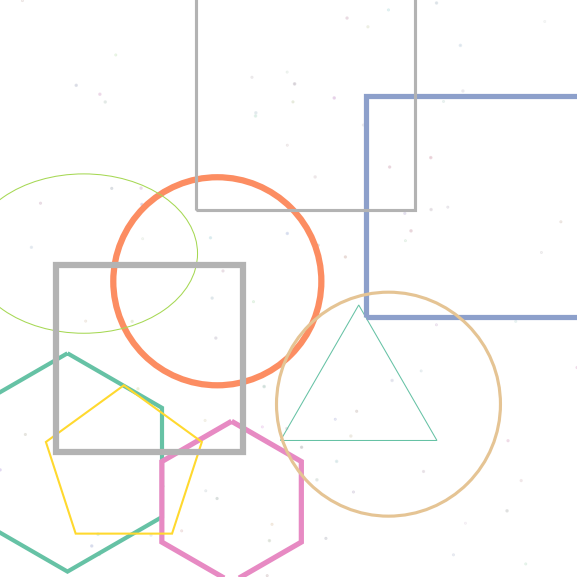[{"shape": "hexagon", "thickness": 2, "radius": 0.95, "center": [0.117, 0.198]}, {"shape": "triangle", "thickness": 0.5, "radius": 0.78, "center": [0.621, 0.315]}, {"shape": "circle", "thickness": 3, "radius": 0.9, "center": [0.376, 0.512]}, {"shape": "square", "thickness": 2.5, "radius": 0.96, "center": [0.825, 0.642]}, {"shape": "hexagon", "thickness": 2.5, "radius": 0.7, "center": [0.401, 0.13]}, {"shape": "oval", "thickness": 0.5, "radius": 0.99, "center": [0.145, 0.56]}, {"shape": "pentagon", "thickness": 1, "radius": 0.71, "center": [0.214, 0.19]}, {"shape": "circle", "thickness": 1.5, "radius": 0.97, "center": [0.673, 0.299]}, {"shape": "square", "thickness": 1.5, "radius": 0.95, "center": [0.529, 0.827]}, {"shape": "square", "thickness": 3, "radius": 0.81, "center": [0.259, 0.379]}]